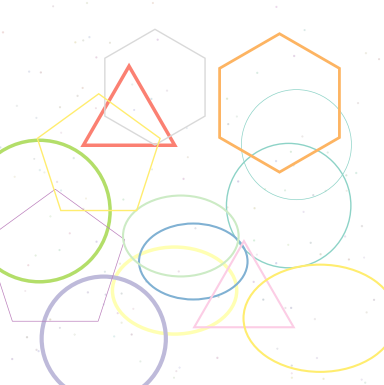[{"shape": "circle", "thickness": 1, "radius": 0.81, "center": [0.75, 0.466]}, {"shape": "circle", "thickness": 0.5, "radius": 0.71, "center": [0.77, 0.624]}, {"shape": "oval", "thickness": 2.5, "radius": 0.81, "center": [0.453, 0.245]}, {"shape": "circle", "thickness": 3, "radius": 0.81, "center": [0.269, 0.12]}, {"shape": "triangle", "thickness": 2.5, "radius": 0.68, "center": [0.335, 0.691]}, {"shape": "oval", "thickness": 1.5, "radius": 0.7, "center": [0.502, 0.321]}, {"shape": "hexagon", "thickness": 2, "radius": 0.9, "center": [0.726, 0.733]}, {"shape": "circle", "thickness": 2.5, "radius": 0.92, "center": [0.102, 0.452]}, {"shape": "triangle", "thickness": 1.5, "radius": 0.75, "center": [0.634, 0.225]}, {"shape": "hexagon", "thickness": 1, "radius": 0.75, "center": [0.402, 0.774]}, {"shape": "pentagon", "thickness": 0.5, "radius": 0.95, "center": [0.144, 0.319]}, {"shape": "oval", "thickness": 1.5, "radius": 0.75, "center": [0.47, 0.387]}, {"shape": "oval", "thickness": 1.5, "radius": 0.99, "center": [0.831, 0.173]}, {"shape": "pentagon", "thickness": 1, "radius": 0.84, "center": [0.256, 0.589]}]